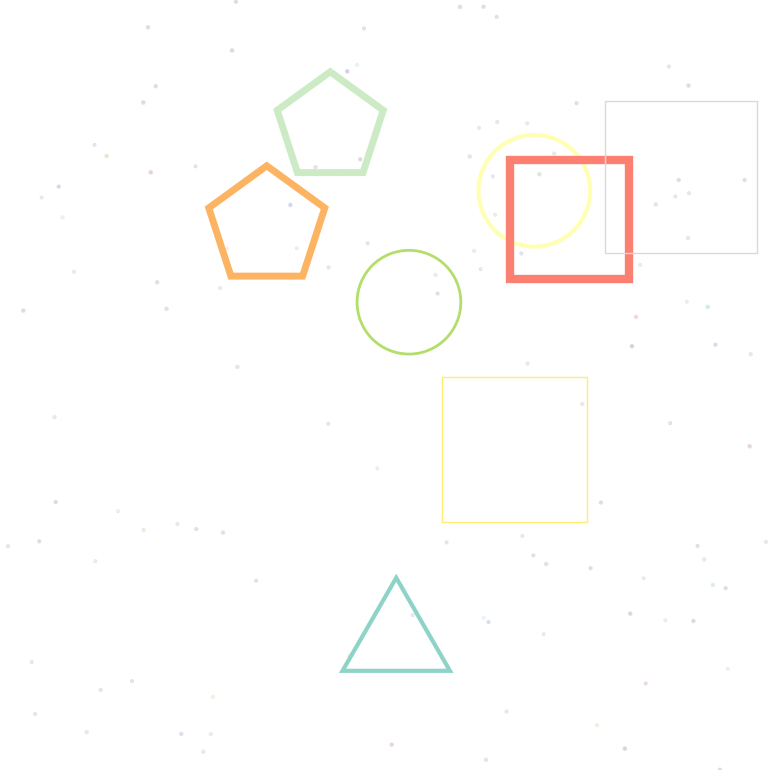[{"shape": "triangle", "thickness": 1.5, "radius": 0.4, "center": [0.515, 0.169]}, {"shape": "circle", "thickness": 1.5, "radius": 0.36, "center": [0.694, 0.752]}, {"shape": "square", "thickness": 3, "radius": 0.39, "center": [0.739, 0.715]}, {"shape": "pentagon", "thickness": 2.5, "radius": 0.4, "center": [0.346, 0.705]}, {"shape": "circle", "thickness": 1, "radius": 0.34, "center": [0.531, 0.608]}, {"shape": "square", "thickness": 0.5, "radius": 0.49, "center": [0.885, 0.771]}, {"shape": "pentagon", "thickness": 2.5, "radius": 0.36, "center": [0.429, 0.834]}, {"shape": "square", "thickness": 0.5, "radius": 0.47, "center": [0.668, 0.417]}]